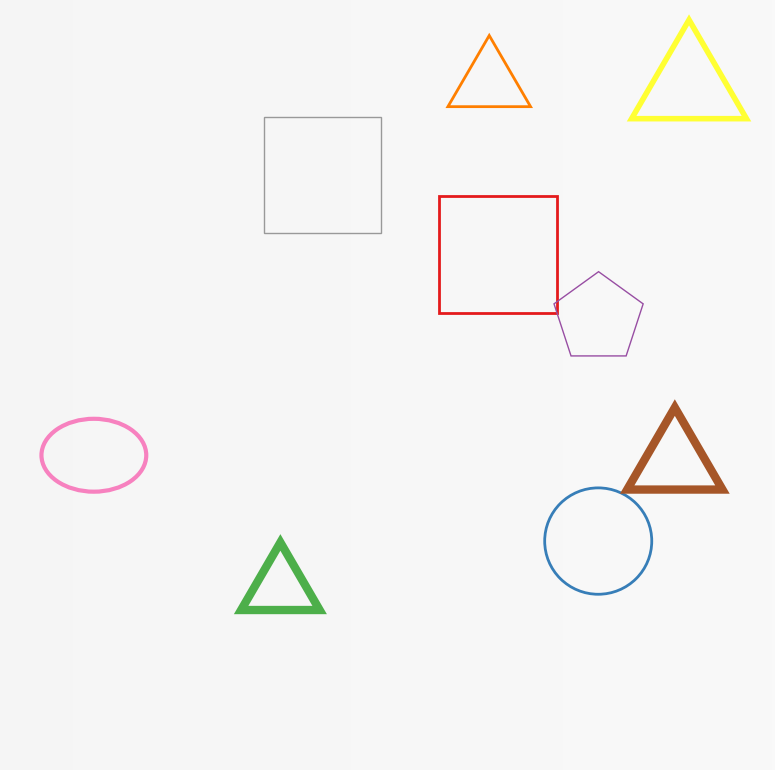[{"shape": "square", "thickness": 1, "radius": 0.38, "center": [0.642, 0.67]}, {"shape": "circle", "thickness": 1, "radius": 0.35, "center": [0.772, 0.297]}, {"shape": "triangle", "thickness": 3, "radius": 0.29, "center": [0.362, 0.237]}, {"shape": "pentagon", "thickness": 0.5, "radius": 0.3, "center": [0.772, 0.587]}, {"shape": "triangle", "thickness": 1, "radius": 0.31, "center": [0.631, 0.892]}, {"shape": "triangle", "thickness": 2, "radius": 0.43, "center": [0.889, 0.889]}, {"shape": "triangle", "thickness": 3, "radius": 0.35, "center": [0.871, 0.4]}, {"shape": "oval", "thickness": 1.5, "radius": 0.34, "center": [0.121, 0.409]}, {"shape": "square", "thickness": 0.5, "radius": 0.38, "center": [0.416, 0.772]}]